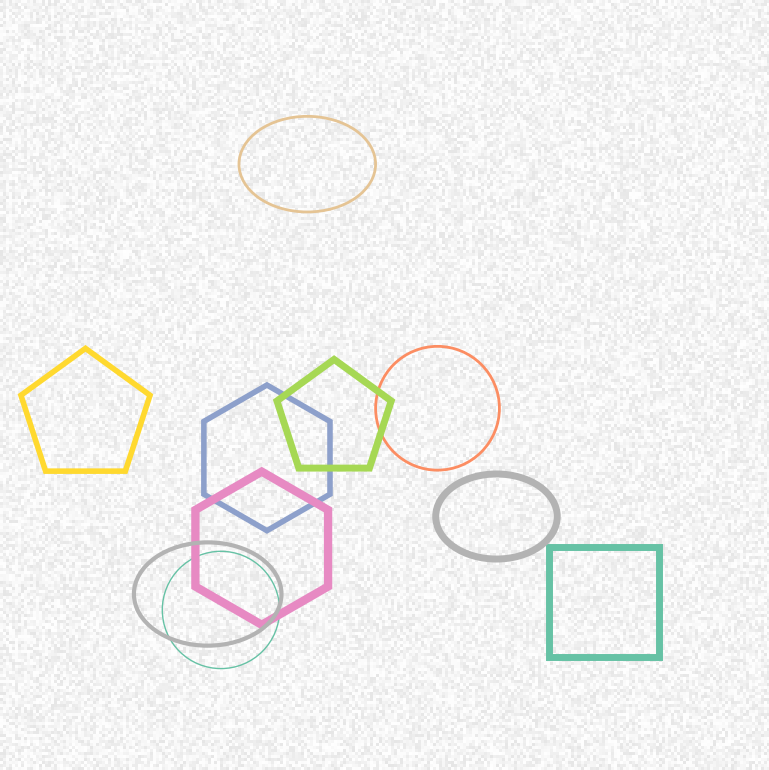[{"shape": "circle", "thickness": 0.5, "radius": 0.38, "center": [0.287, 0.208]}, {"shape": "square", "thickness": 2.5, "radius": 0.36, "center": [0.785, 0.218]}, {"shape": "circle", "thickness": 1, "radius": 0.4, "center": [0.568, 0.47]}, {"shape": "hexagon", "thickness": 2, "radius": 0.47, "center": [0.347, 0.405]}, {"shape": "hexagon", "thickness": 3, "radius": 0.5, "center": [0.34, 0.288]}, {"shape": "pentagon", "thickness": 2.5, "radius": 0.39, "center": [0.434, 0.455]}, {"shape": "pentagon", "thickness": 2, "radius": 0.44, "center": [0.111, 0.459]}, {"shape": "oval", "thickness": 1, "radius": 0.44, "center": [0.399, 0.787]}, {"shape": "oval", "thickness": 1.5, "radius": 0.48, "center": [0.27, 0.229]}, {"shape": "oval", "thickness": 2.5, "radius": 0.39, "center": [0.645, 0.329]}]